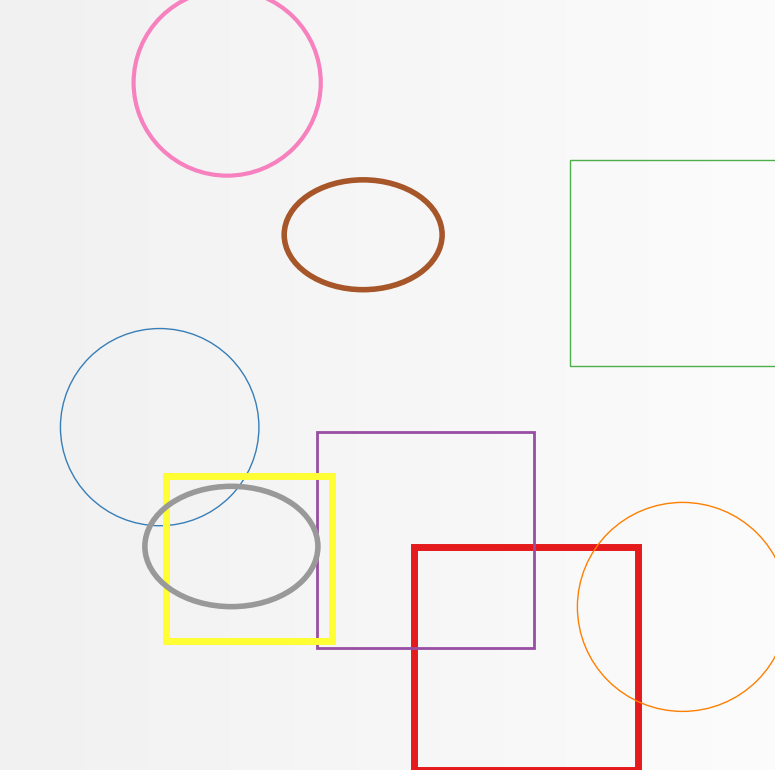[{"shape": "square", "thickness": 2.5, "radius": 0.73, "center": [0.679, 0.144]}, {"shape": "circle", "thickness": 0.5, "radius": 0.64, "center": [0.206, 0.445]}, {"shape": "square", "thickness": 0.5, "radius": 0.67, "center": [0.868, 0.659]}, {"shape": "square", "thickness": 1, "radius": 0.7, "center": [0.549, 0.299]}, {"shape": "circle", "thickness": 0.5, "radius": 0.68, "center": [0.881, 0.212]}, {"shape": "square", "thickness": 2.5, "radius": 0.53, "center": [0.322, 0.275]}, {"shape": "oval", "thickness": 2, "radius": 0.51, "center": [0.469, 0.695]}, {"shape": "circle", "thickness": 1.5, "radius": 0.6, "center": [0.293, 0.893]}, {"shape": "oval", "thickness": 2, "radius": 0.56, "center": [0.299, 0.29]}]